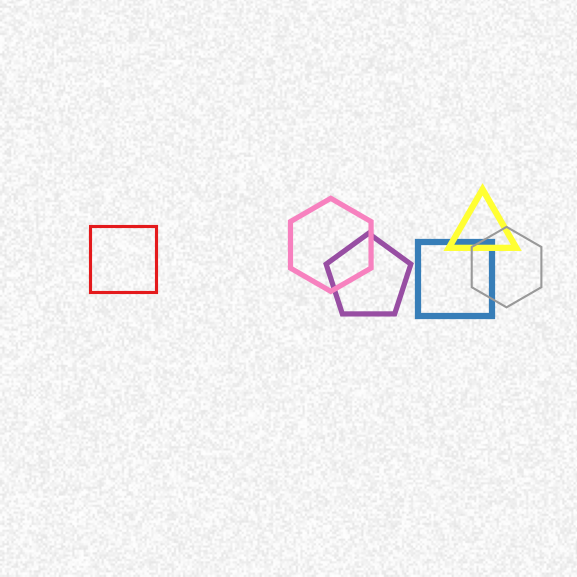[{"shape": "square", "thickness": 1.5, "radius": 0.29, "center": [0.213, 0.551]}, {"shape": "square", "thickness": 3, "radius": 0.32, "center": [0.787, 0.516]}, {"shape": "pentagon", "thickness": 2.5, "radius": 0.39, "center": [0.638, 0.518]}, {"shape": "triangle", "thickness": 3, "radius": 0.34, "center": [0.836, 0.604]}, {"shape": "hexagon", "thickness": 2.5, "radius": 0.4, "center": [0.573, 0.575]}, {"shape": "hexagon", "thickness": 1, "radius": 0.35, "center": [0.877, 0.537]}]